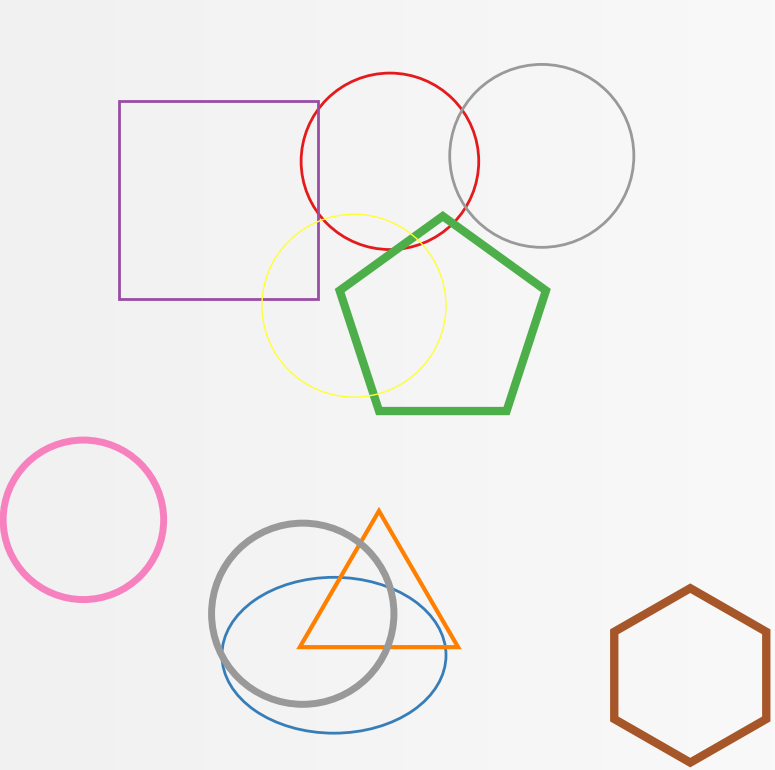[{"shape": "circle", "thickness": 1, "radius": 0.57, "center": [0.503, 0.791]}, {"shape": "oval", "thickness": 1, "radius": 0.72, "center": [0.431, 0.149]}, {"shape": "pentagon", "thickness": 3, "radius": 0.7, "center": [0.571, 0.579]}, {"shape": "square", "thickness": 1, "radius": 0.64, "center": [0.282, 0.74]}, {"shape": "triangle", "thickness": 1.5, "radius": 0.59, "center": [0.489, 0.219]}, {"shape": "circle", "thickness": 0.5, "radius": 0.59, "center": [0.457, 0.603]}, {"shape": "hexagon", "thickness": 3, "radius": 0.57, "center": [0.891, 0.123]}, {"shape": "circle", "thickness": 2.5, "radius": 0.52, "center": [0.108, 0.325]}, {"shape": "circle", "thickness": 2.5, "radius": 0.59, "center": [0.391, 0.203]}, {"shape": "circle", "thickness": 1, "radius": 0.59, "center": [0.699, 0.798]}]